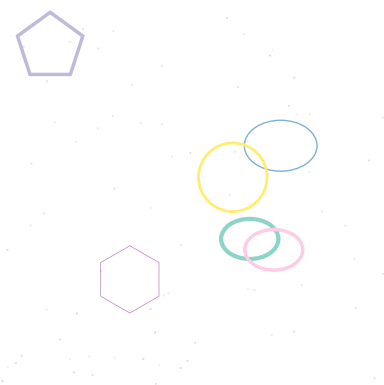[{"shape": "oval", "thickness": 3, "radius": 0.37, "center": [0.649, 0.379]}, {"shape": "pentagon", "thickness": 2.5, "radius": 0.45, "center": [0.13, 0.879]}, {"shape": "oval", "thickness": 1, "radius": 0.47, "center": [0.729, 0.621]}, {"shape": "oval", "thickness": 2.5, "radius": 0.38, "center": [0.711, 0.351]}, {"shape": "hexagon", "thickness": 0.5, "radius": 0.44, "center": [0.337, 0.274]}, {"shape": "circle", "thickness": 2, "radius": 0.45, "center": [0.605, 0.54]}]